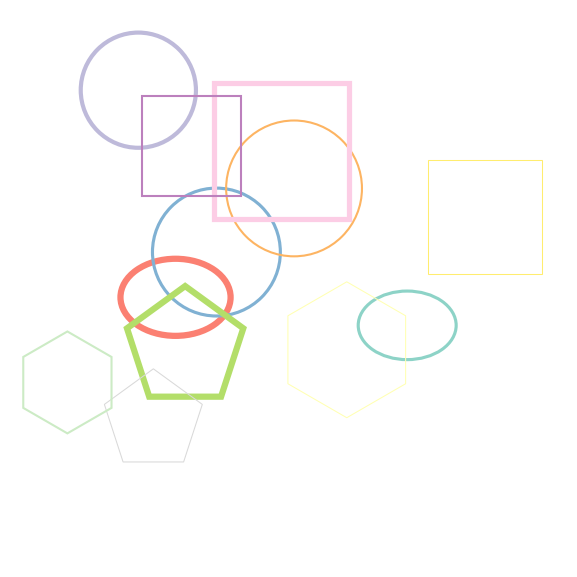[{"shape": "oval", "thickness": 1.5, "radius": 0.42, "center": [0.705, 0.436]}, {"shape": "hexagon", "thickness": 0.5, "radius": 0.59, "center": [0.6, 0.393]}, {"shape": "circle", "thickness": 2, "radius": 0.5, "center": [0.24, 0.843]}, {"shape": "oval", "thickness": 3, "radius": 0.48, "center": [0.304, 0.484]}, {"shape": "circle", "thickness": 1.5, "radius": 0.55, "center": [0.375, 0.563]}, {"shape": "circle", "thickness": 1, "radius": 0.59, "center": [0.509, 0.673]}, {"shape": "pentagon", "thickness": 3, "radius": 0.53, "center": [0.321, 0.398]}, {"shape": "square", "thickness": 2.5, "radius": 0.59, "center": [0.487, 0.737]}, {"shape": "pentagon", "thickness": 0.5, "radius": 0.45, "center": [0.266, 0.271]}, {"shape": "square", "thickness": 1, "radius": 0.43, "center": [0.331, 0.746]}, {"shape": "hexagon", "thickness": 1, "radius": 0.44, "center": [0.117, 0.337]}, {"shape": "square", "thickness": 0.5, "radius": 0.49, "center": [0.84, 0.623]}]